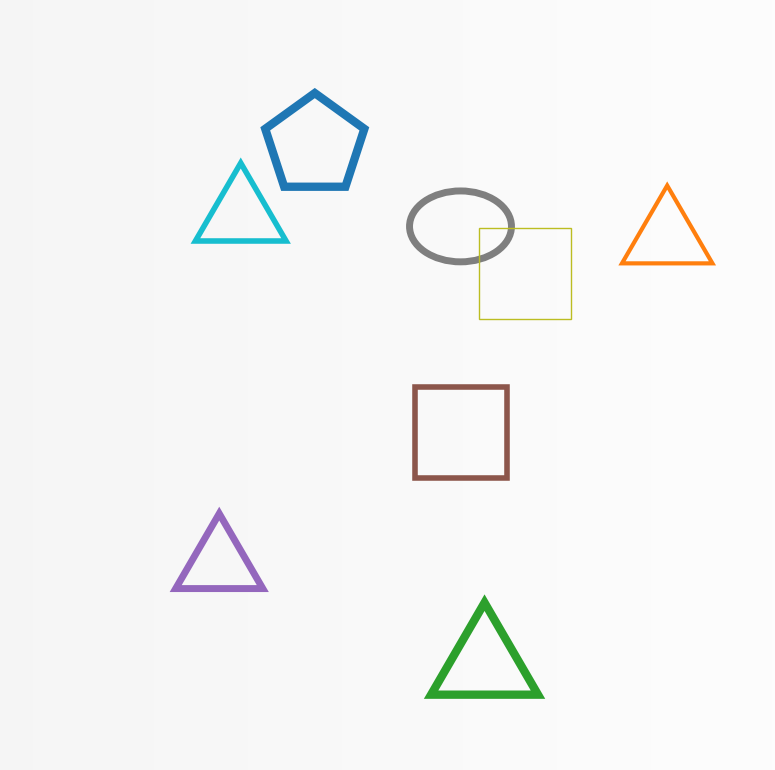[{"shape": "pentagon", "thickness": 3, "radius": 0.34, "center": [0.406, 0.812]}, {"shape": "triangle", "thickness": 1.5, "radius": 0.34, "center": [0.861, 0.692]}, {"shape": "triangle", "thickness": 3, "radius": 0.4, "center": [0.625, 0.138]}, {"shape": "triangle", "thickness": 2.5, "radius": 0.32, "center": [0.283, 0.268]}, {"shape": "square", "thickness": 2, "radius": 0.3, "center": [0.595, 0.438]}, {"shape": "oval", "thickness": 2.5, "radius": 0.33, "center": [0.594, 0.706]}, {"shape": "square", "thickness": 0.5, "radius": 0.29, "center": [0.677, 0.645]}, {"shape": "triangle", "thickness": 2, "radius": 0.34, "center": [0.311, 0.721]}]